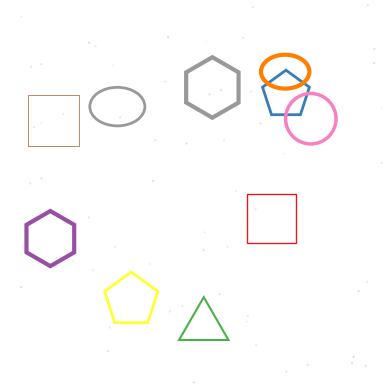[{"shape": "square", "thickness": 1, "radius": 0.32, "center": [0.706, 0.433]}, {"shape": "pentagon", "thickness": 2, "radius": 0.32, "center": [0.743, 0.754]}, {"shape": "triangle", "thickness": 1.5, "radius": 0.37, "center": [0.529, 0.154]}, {"shape": "hexagon", "thickness": 3, "radius": 0.36, "center": [0.131, 0.38]}, {"shape": "oval", "thickness": 3, "radius": 0.31, "center": [0.741, 0.814]}, {"shape": "pentagon", "thickness": 2, "radius": 0.36, "center": [0.341, 0.221]}, {"shape": "square", "thickness": 0.5, "radius": 0.34, "center": [0.139, 0.687]}, {"shape": "circle", "thickness": 2.5, "radius": 0.33, "center": [0.807, 0.692]}, {"shape": "hexagon", "thickness": 3, "radius": 0.39, "center": [0.552, 0.773]}, {"shape": "oval", "thickness": 2, "radius": 0.36, "center": [0.305, 0.723]}]